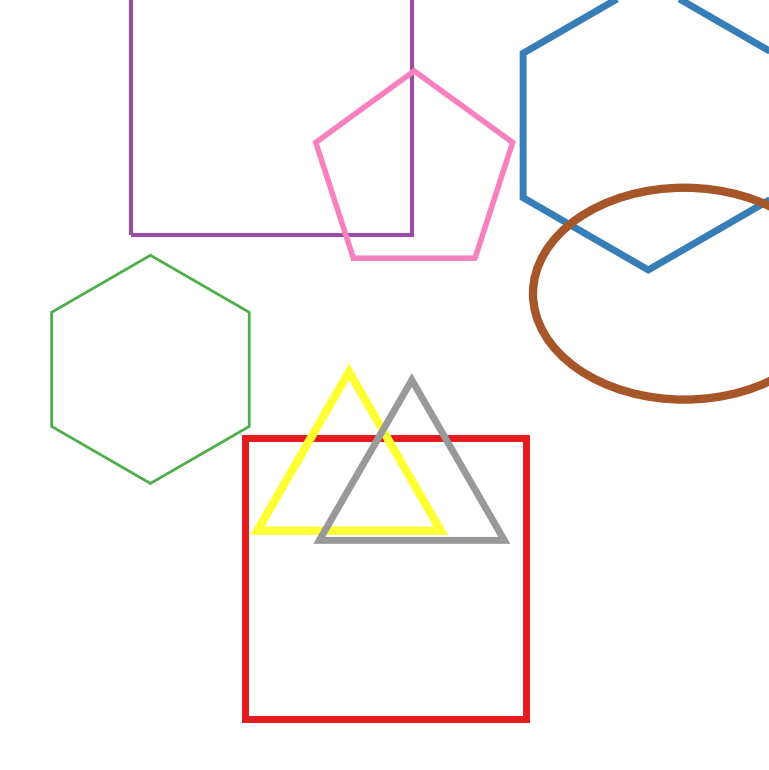[{"shape": "square", "thickness": 2.5, "radius": 0.91, "center": [0.5, 0.248]}, {"shape": "hexagon", "thickness": 2.5, "radius": 0.94, "center": [0.842, 0.837]}, {"shape": "hexagon", "thickness": 1, "radius": 0.74, "center": [0.195, 0.52]}, {"shape": "square", "thickness": 1.5, "radius": 0.91, "center": [0.352, 0.877]}, {"shape": "triangle", "thickness": 3, "radius": 0.69, "center": [0.453, 0.38]}, {"shape": "oval", "thickness": 3, "radius": 0.98, "center": [0.889, 0.619]}, {"shape": "pentagon", "thickness": 2, "radius": 0.67, "center": [0.538, 0.773]}, {"shape": "triangle", "thickness": 2.5, "radius": 0.69, "center": [0.535, 0.368]}]